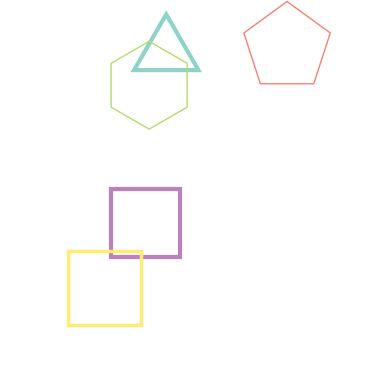[{"shape": "triangle", "thickness": 3, "radius": 0.48, "center": [0.432, 0.866]}, {"shape": "pentagon", "thickness": 1, "radius": 0.59, "center": [0.746, 0.878]}, {"shape": "hexagon", "thickness": 1, "radius": 0.57, "center": [0.387, 0.779]}, {"shape": "square", "thickness": 3, "radius": 0.45, "center": [0.377, 0.421]}, {"shape": "square", "thickness": 2.5, "radius": 0.48, "center": [0.271, 0.252]}]